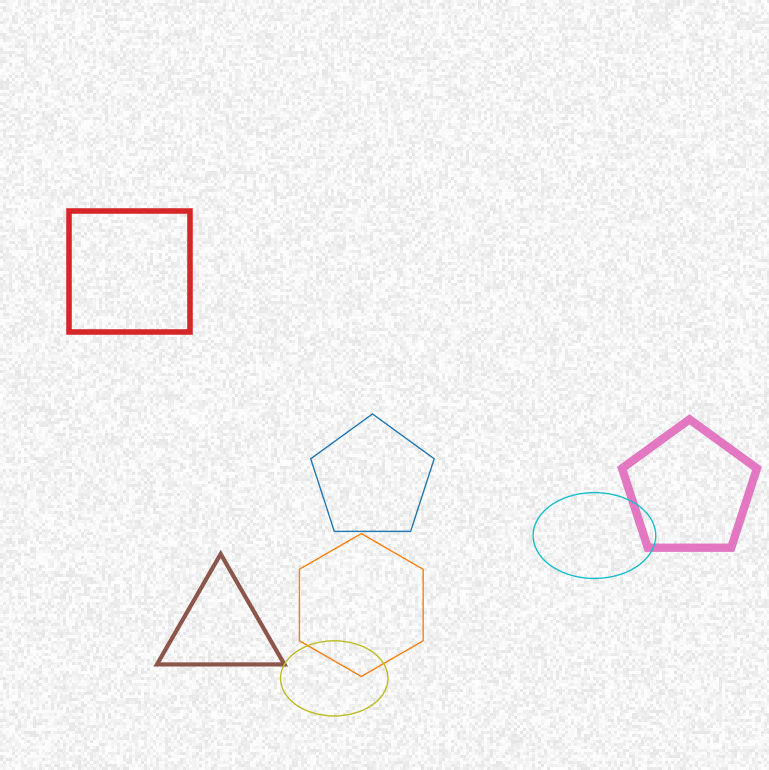[{"shape": "pentagon", "thickness": 0.5, "radius": 0.42, "center": [0.484, 0.378]}, {"shape": "hexagon", "thickness": 0.5, "radius": 0.46, "center": [0.469, 0.214]}, {"shape": "square", "thickness": 2, "radius": 0.39, "center": [0.168, 0.647]}, {"shape": "triangle", "thickness": 1.5, "radius": 0.48, "center": [0.287, 0.185]}, {"shape": "pentagon", "thickness": 3, "radius": 0.46, "center": [0.895, 0.363]}, {"shape": "oval", "thickness": 0.5, "radius": 0.35, "center": [0.434, 0.119]}, {"shape": "oval", "thickness": 0.5, "radius": 0.4, "center": [0.772, 0.305]}]